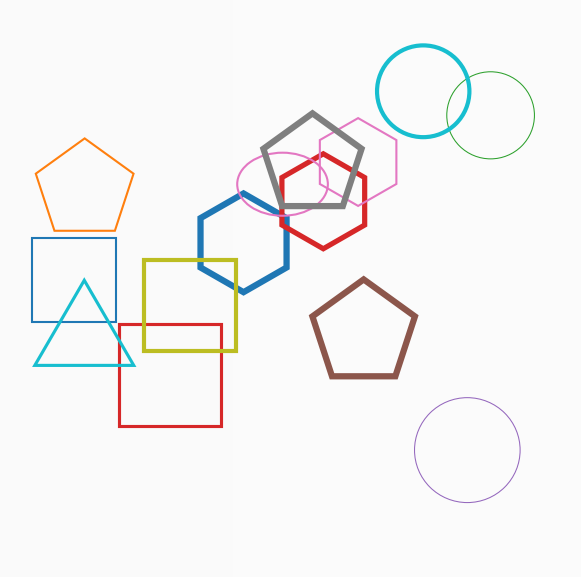[{"shape": "hexagon", "thickness": 3, "radius": 0.43, "center": [0.419, 0.579]}, {"shape": "square", "thickness": 1, "radius": 0.36, "center": [0.128, 0.514]}, {"shape": "pentagon", "thickness": 1, "radius": 0.44, "center": [0.146, 0.671]}, {"shape": "circle", "thickness": 0.5, "radius": 0.38, "center": [0.844, 0.799]}, {"shape": "square", "thickness": 1.5, "radius": 0.44, "center": [0.292, 0.35]}, {"shape": "hexagon", "thickness": 2.5, "radius": 0.41, "center": [0.556, 0.651]}, {"shape": "circle", "thickness": 0.5, "radius": 0.45, "center": [0.804, 0.22]}, {"shape": "pentagon", "thickness": 3, "radius": 0.46, "center": [0.626, 0.423]}, {"shape": "oval", "thickness": 1, "radius": 0.39, "center": [0.486, 0.68]}, {"shape": "hexagon", "thickness": 1, "radius": 0.38, "center": [0.616, 0.719]}, {"shape": "pentagon", "thickness": 3, "radius": 0.44, "center": [0.538, 0.714]}, {"shape": "square", "thickness": 2, "radius": 0.39, "center": [0.327, 0.471]}, {"shape": "circle", "thickness": 2, "radius": 0.4, "center": [0.728, 0.841]}, {"shape": "triangle", "thickness": 1.5, "radius": 0.49, "center": [0.145, 0.416]}]